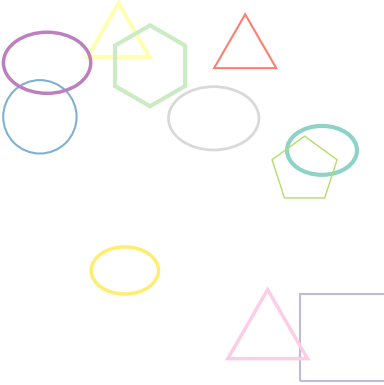[{"shape": "oval", "thickness": 3, "radius": 0.45, "center": [0.836, 0.609]}, {"shape": "triangle", "thickness": 3, "radius": 0.46, "center": [0.308, 0.899]}, {"shape": "square", "thickness": 1.5, "radius": 0.56, "center": [0.892, 0.123]}, {"shape": "triangle", "thickness": 1.5, "radius": 0.47, "center": [0.637, 0.87]}, {"shape": "circle", "thickness": 1.5, "radius": 0.48, "center": [0.104, 0.697]}, {"shape": "pentagon", "thickness": 1, "radius": 0.44, "center": [0.791, 0.558]}, {"shape": "triangle", "thickness": 2.5, "radius": 0.6, "center": [0.695, 0.128]}, {"shape": "oval", "thickness": 2, "radius": 0.59, "center": [0.555, 0.693]}, {"shape": "oval", "thickness": 2.5, "radius": 0.57, "center": [0.122, 0.837]}, {"shape": "hexagon", "thickness": 3, "radius": 0.53, "center": [0.39, 0.829]}, {"shape": "oval", "thickness": 2.5, "radius": 0.44, "center": [0.324, 0.297]}]